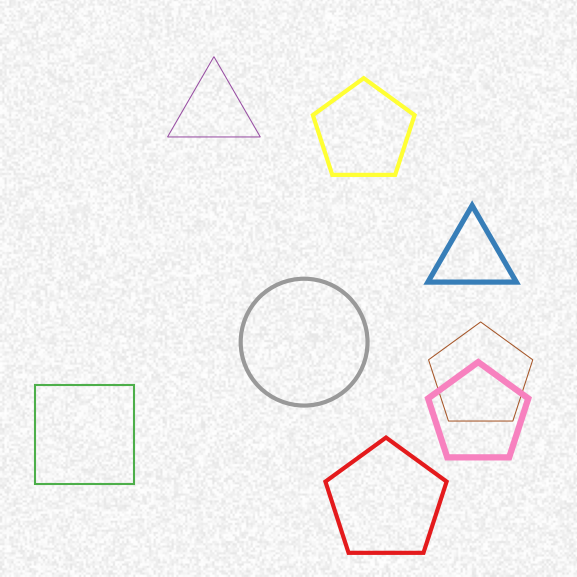[{"shape": "pentagon", "thickness": 2, "radius": 0.55, "center": [0.668, 0.131]}, {"shape": "triangle", "thickness": 2.5, "radius": 0.44, "center": [0.818, 0.555]}, {"shape": "square", "thickness": 1, "radius": 0.43, "center": [0.146, 0.246]}, {"shape": "triangle", "thickness": 0.5, "radius": 0.46, "center": [0.37, 0.808]}, {"shape": "pentagon", "thickness": 2, "radius": 0.46, "center": [0.63, 0.771]}, {"shape": "pentagon", "thickness": 0.5, "radius": 0.47, "center": [0.832, 0.347]}, {"shape": "pentagon", "thickness": 3, "radius": 0.46, "center": [0.828, 0.281]}, {"shape": "circle", "thickness": 2, "radius": 0.55, "center": [0.527, 0.407]}]